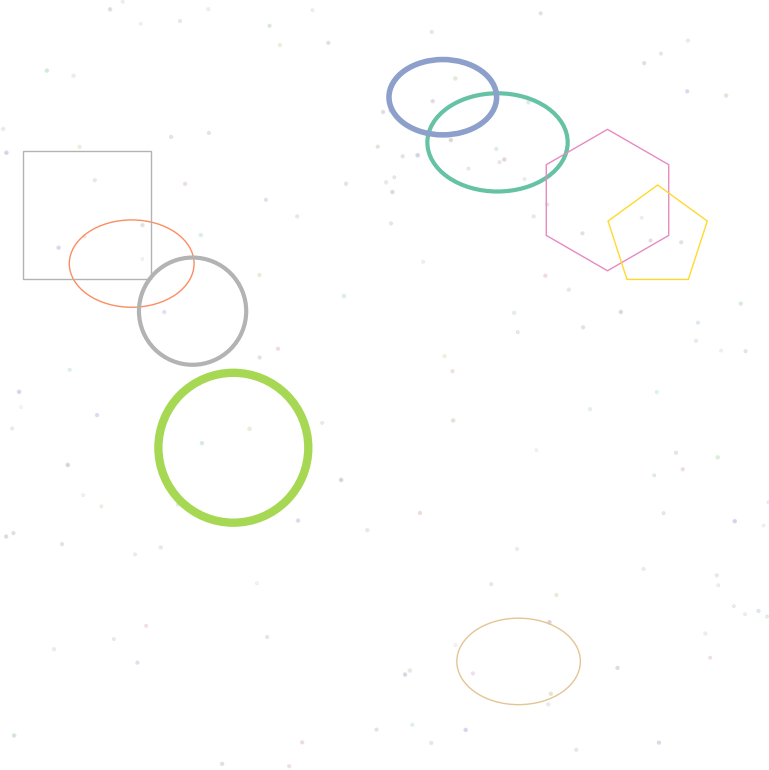[{"shape": "oval", "thickness": 1.5, "radius": 0.46, "center": [0.646, 0.815]}, {"shape": "oval", "thickness": 0.5, "radius": 0.41, "center": [0.171, 0.658]}, {"shape": "oval", "thickness": 2, "radius": 0.35, "center": [0.575, 0.874]}, {"shape": "hexagon", "thickness": 0.5, "radius": 0.46, "center": [0.789, 0.74]}, {"shape": "circle", "thickness": 3, "radius": 0.49, "center": [0.303, 0.419]}, {"shape": "pentagon", "thickness": 0.5, "radius": 0.34, "center": [0.854, 0.692]}, {"shape": "oval", "thickness": 0.5, "radius": 0.4, "center": [0.674, 0.141]}, {"shape": "square", "thickness": 0.5, "radius": 0.41, "center": [0.113, 0.721]}, {"shape": "circle", "thickness": 1.5, "radius": 0.35, "center": [0.25, 0.596]}]